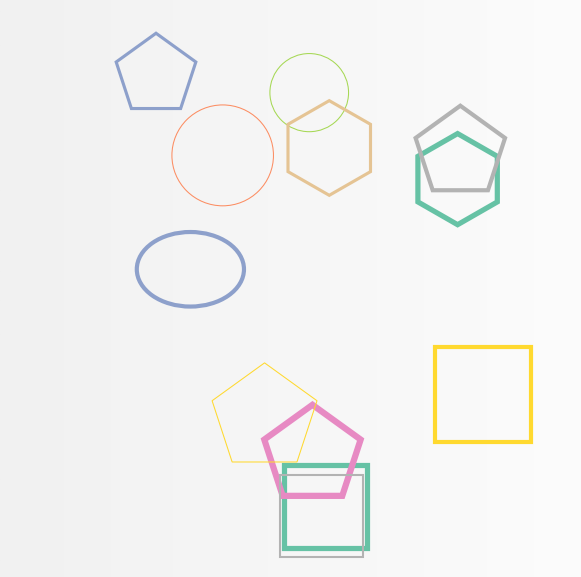[{"shape": "hexagon", "thickness": 2.5, "radius": 0.39, "center": [0.787, 0.689]}, {"shape": "square", "thickness": 2.5, "radius": 0.36, "center": [0.56, 0.122]}, {"shape": "circle", "thickness": 0.5, "radius": 0.44, "center": [0.383, 0.73]}, {"shape": "oval", "thickness": 2, "radius": 0.46, "center": [0.328, 0.533]}, {"shape": "pentagon", "thickness": 1.5, "radius": 0.36, "center": [0.268, 0.87]}, {"shape": "pentagon", "thickness": 3, "radius": 0.44, "center": [0.538, 0.211]}, {"shape": "circle", "thickness": 0.5, "radius": 0.34, "center": [0.532, 0.839]}, {"shape": "pentagon", "thickness": 0.5, "radius": 0.47, "center": [0.455, 0.276]}, {"shape": "square", "thickness": 2, "radius": 0.41, "center": [0.831, 0.316]}, {"shape": "hexagon", "thickness": 1.5, "radius": 0.41, "center": [0.566, 0.743]}, {"shape": "pentagon", "thickness": 2, "radius": 0.4, "center": [0.792, 0.735]}, {"shape": "square", "thickness": 1, "radius": 0.36, "center": [0.553, 0.105]}]